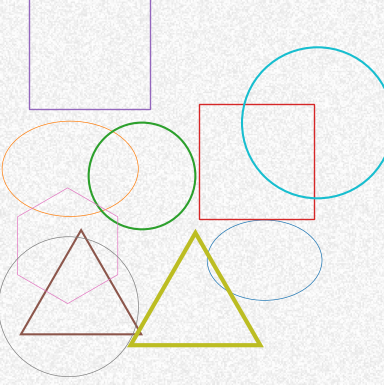[{"shape": "oval", "thickness": 0.5, "radius": 0.75, "center": [0.687, 0.324]}, {"shape": "oval", "thickness": 0.5, "radius": 0.88, "center": [0.182, 0.562]}, {"shape": "circle", "thickness": 1.5, "radius": 0.69, "center": [0.369, 0.543]}, {"shape": "square", "thickness": 1, "radius": 0.75, "center": [0.666, 0.581]}, {"shape": "square", "thickness": 1, "radius": 0.78, "center": [0.232, 0.874]}, {"shape": "triangle", "thickness": 1.5, "radius": 0.9, "center": [0.211, 0.222]}, {"shape": "hexagon", "thickness": 0.5, "radius": 0.75, "center": [0.176, 0.362]}, {"shape": "circle", "thickness": 0.5, "radius": 0.91, "center": [0.178, 0.203]}, {"shape": "triangle", "thickness": 3, "radius": 0.97, "center": [0.508, 0.201]}, {"shape": "circle", "thickness": 1.5, "radius": 0.98, "center": [0.825, 0.681]}]